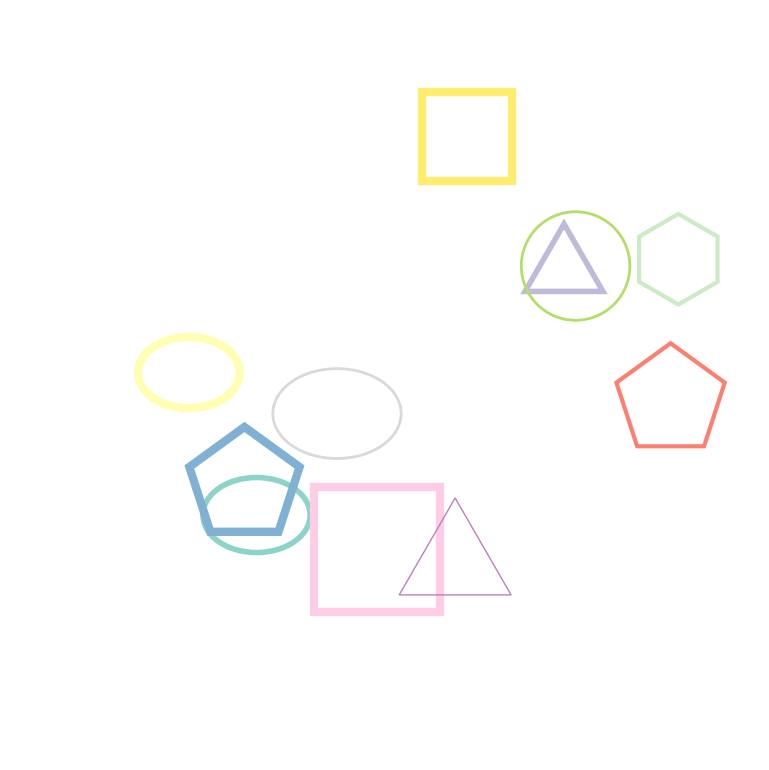[{"shape": "oval", "thickness": 2, "radius": 0.35, "center": [0.333, 0.331]}, {"shape": "oval", "thickness": 3, "radius": 0.33, "center": [0.245, 0.516]}, {"shape": "triangle", "thickness": 2, "radius": 0.29, "center": [0.732, 0.651]}, {"shape": "pentagon", "thickness": 1.5, "radius": 0.37, "center": [0.871, 0.48]}, {"shape": "pentagon", "thickness": 3, "radius": 0.38, "center": [0.317, 0.37]}, {"shape": "circle", "thickness": 1, "radius": 0.35, "center": [0.747, 0.655]}, {"shape": "square", "thickness": 3, "radius": 0.41, "center": [0.489, 0.286]}, {"shape": "oval", "thickness": 1, "radius": 0.42, "center": [0.438, 0.463]}, {"shape": "triangle", "thickness": 0.5, "radius": 0.42, "center": [0.591, 0.269]}, {"shape": "hexagon", "thickness": 1.5, "radius": 0.29, "center": [0.881, 0.663]}, {"shape": "square", "thickness": 3, "radius": 0.29, "center": [0.606, 0.823]}]